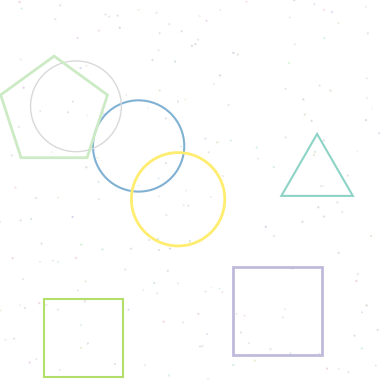[{"shape": "triangle", "thickness": 1.5, "radius": 0.54, "center": [0.824, 0.545]}, {"shape": "square", "thickness": 2, "radius": 0.57, "center": [0.721, 0.193]}, {"shape": "circle", "thickness": 1.5, "radius": 0.59, "center": [0.36, 0.621]}, {"shape": "square", "thickness": 1.5, "radius": 0.51, "center": [0.216, 0.122]}, {"shape": "circle", "thickness": 1, "radius": 0.59, "center": [0.197, 0.724]}, {"shape": "pentagon", "thickness": 2, "radius": 0.73, "center": [0.14, 0.708]}, {"shape": "circle", "thickness": 2, "radius": 0.61, "center": [0.463, 0.482]}]